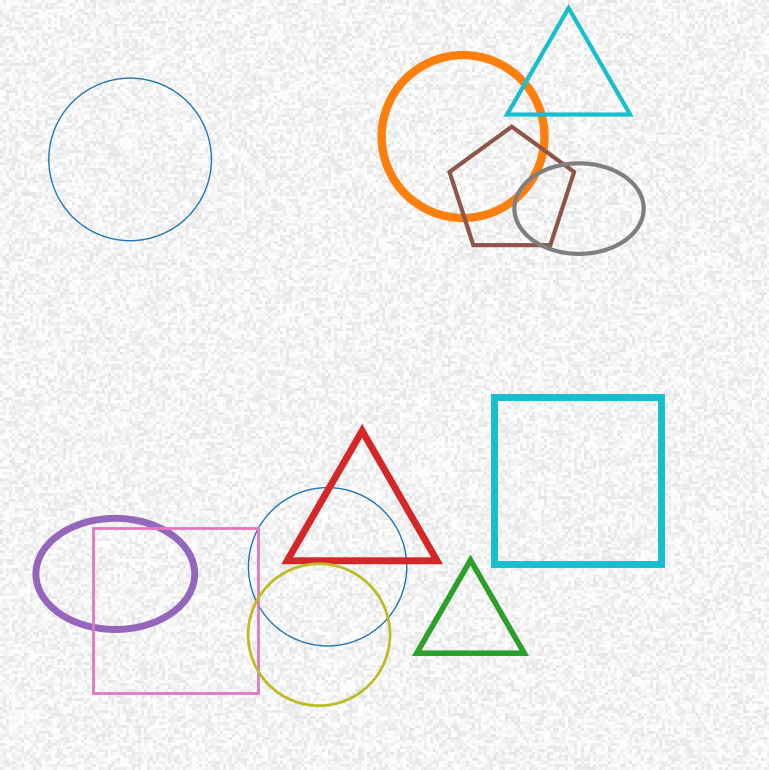[{"shape": "circle", "thickness": 0.5, "radius": 0.53, "center": [0.169, 0.793]}, {"shape": "circle", "thickness": 0.5, "radius": 0.51, "center": [0.425, 0.264]}, {"shape": "circle", "thickness": 3, "radius": 0.53, "center": [0.601, 0.823]}, {"shape": "triangle", "thickness": 2, "radius": 0.4, "center": [0.611, 0.192]}, {"shape": "triangle", "thickness": 2.5, "radius": 0.56, "center": [0.47, 0.328]}, {"shape": "oval", "thickness": 2.5, "radius": 0.52, "center": [0.15, 0.255]}, {"shape": "pentagon", "thickness": 1.5, "radius": 0.43, "center": [0.665, 0.75]}, {"shape": "square", "thickness": 1, "radius": 0.53, "center": [0.228, 0.207]}, {"shape": "oval", "thickness": 1.5, "radius": 0.42, "center": [0.752, 0.729]}, {"shape": "circle", "thickness": 1, "radius": 0.46, "center": [0.414, 0.176]}, {"shape": "triangle", "thickness": 1.5, "radius": 0.46, "center": [0.738, 0.897]}, {"shape": "square", "thickness": 2.5, "radius": 0.54, "center": [0.75, 0.376]}]